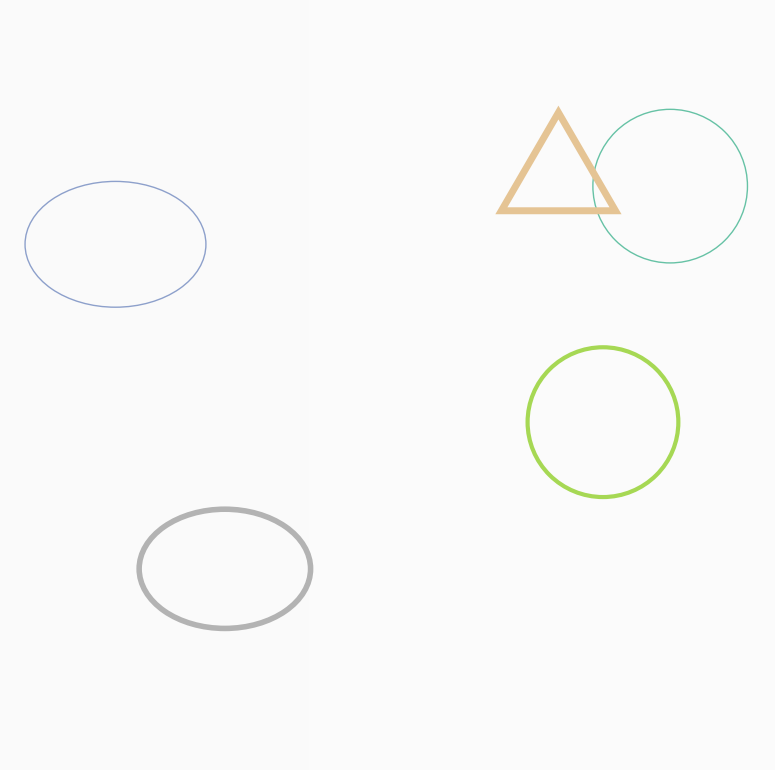[{"shape": "circle", "thickness": 0.5, "radius": 0.5, "center": [0.865, 0.758]}, {"shape": "oval", "thickness": 0.5, "radius": 0.58, "center": [0.149, 0.683]}, {"shape": "circle", "thickness": 1.5, "radius": 0.49, "center": [0.778, 0.452]}, {"shape": "triangle", "thickness": 2.5, "radius": 0.43, "center": [0.721, 0.769]}, {"shape": "oval", "thickness": 2, "radius": 0.55, "center": [0.29, 0.261]}]